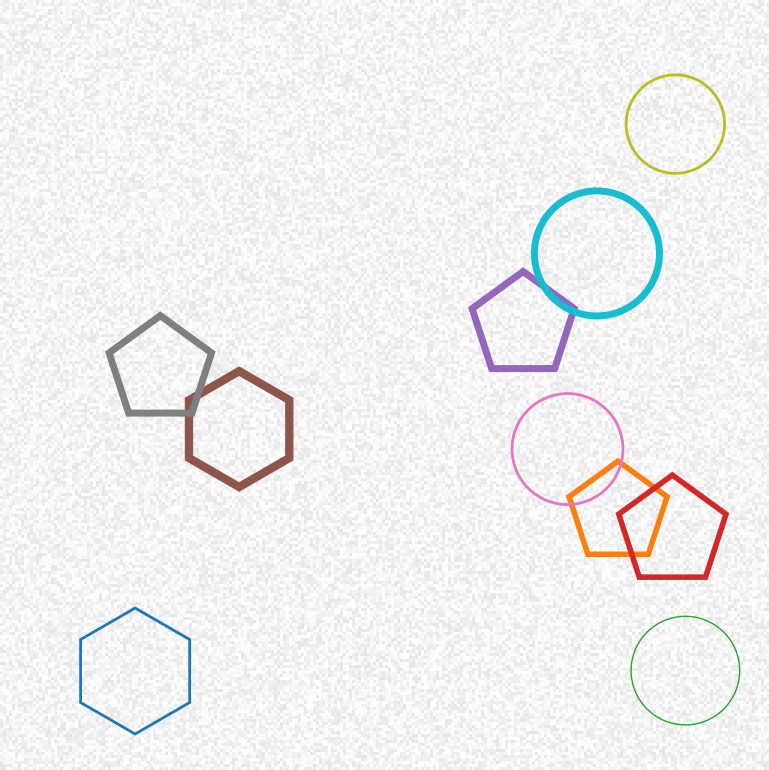[{"shape": "hexagon", "thickness": 1, "radius": 0.41, "center": [0.175, 0.129]}, {"shape": "pentagon", "thickness": 2, "radius": 0.33, "center": [0.803, 0.334]}, {"shape": "circle", "thickness": 0.5, "radius": 0.35, "center": [0.89, 0.129]}, {"shape": "pentagon", "thickness": 2, "radius": 0.37, "center": [0.873, 0.31]}, {"shape": "pentagon", "thickness": 2.5, "radius": 0.35, "center": [0.679, 0.578]}, {"shape": "hexagon", "thickness": 3, "radius": 0.38, "center": [0.311, 0.443]}, {"shape": "circle", "thickness": 1, "radius": 0.36, "center": [0.737, 0.417]}, {"shape": "pentagon", "thickness": 2.5, "radius": 0.35, "center": [0.208, 0.52]}, {"shape": "circle", "thickness": 1, "radius": 0.32, "center": [0.877, 0.839]}, {"shape": "circle", "thickness": 2.5, "radius": 0.41, "center": [0.775, 0.671]}]